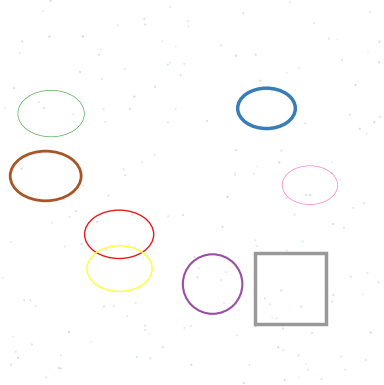[{"shape": "oval", "thickness": 1, "radius": 0.45, "center": [0.309, 0.391]}, {"shape": "oval", "thickness": 2.5, "radius": 0.37, "center": [0.692, 0.719]}, {"shape": "oval", "thickness": 0.5, "radius": 0.43, "center": [0.133, 0.705]}, {"shape": "circle", "thickness": 1.5, "radius": 0.39, "center": [0.552, 0.262]}, {"shape": "oval", "thickness": 1, "radius": 0.42, "center": [0.31, 0.302]}, {"shape": "oval", "thickness": 2, "radius": 0.46, "center": [0.119, 0.543]}, {"shape": "oval", "thickness": 0.5, "radius": 0.36, "center": [0.805, 0.519]}, {"shape": "square", "thickness": 2.5, "radius": 0.46, "center": [0.754, 0.251]}]